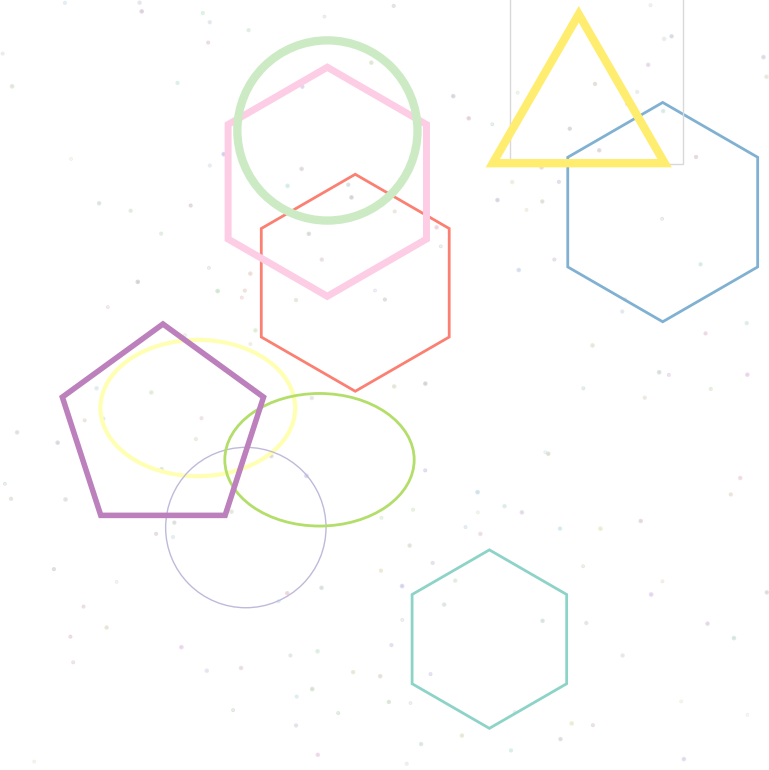[{"shape": "hexagon", "thickness": 1, "radius": 0.58, "center": [0.636, 0.17]}, {"shape": "oval", "thickness": 1.5, "radius": 0.63, "center": [0.257, 0.47]}, {"shape": "circle", "thickness": 0.5, "radius": 0.52, "center": [0.319, 0.315]}, {"shape": "hexagon", "thickness": 1, "radius": 0.7, "center": [0.461, 0.633]}, {"shape": "hexagon", "thickness": 1, "radius": 0.71, "center": [0.861, 0.725]}, {"shape": "oval", "thickness": 1, "radius": 0.61, "center": [0.415, 0.403]}, {"shape": "hexagon", "thickness": 2.5, "radius": 0.74, "center": [0.425, 0.764]}, {"shape": "square", "thickness": 0.5, "radius": 0.56, "center": [0.774, 0.899]}, {"shape": "pentagon", "thickness": 2, "radius": 0.69, "center": [0.212, 0.442]}, {"shape": "circle", "thickness": 3, "radius": 0.58, "center": [0.425, 0.831]}, {"shape": "triangle", "thickness": 3, "radius": 0.64, "center": [0.752, 0.852]}]